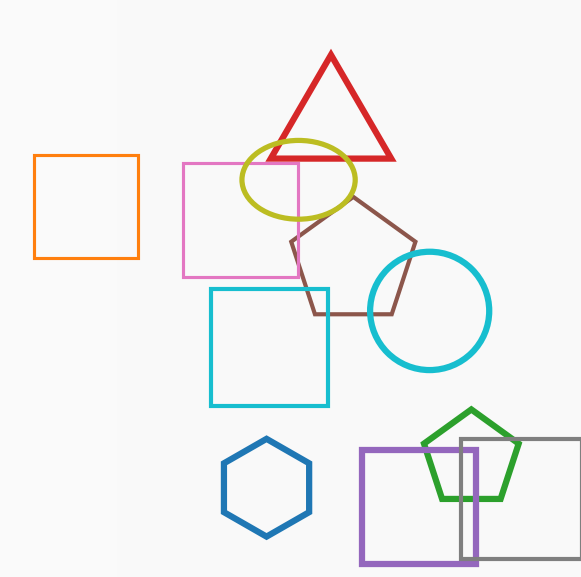[{"shape": "hexagon", "thickness": 3, "radius": 0.42, "center": [0.459, 0.155]}, {"shape": "square", "thickness": 1.5, "radius": 0.44, "center": [0.148, 0.641]}, {"shape": "pentagon", "thickness": 3, "radius": 0.43, "center": [0.811, 0.204]}, {"shape": "triangle", "thickness": 3, "radius": 0.6, "center": [0.569, 0.784]}, {"shape": "square", "thickness": 3, "radius": 0.49, "center": [0.721, 0.121]}, {"shape": "pentagon", "thickness": 2, "radius": 0.56, "center": [0.608, 0.546]}, {"shape": "square", "thickness": 1.5, "radius": 0.49, "center": [0.413, 0.618]}, {"shape": "square", "thickness": 2, "radius": 0.52, "center": [0.897, 0.134]}, {"shape": "oval", "thickness": 2.5, "radius": 0.49, "center": [0.514, 0.688]}, {"shape": "square", "thickness": 2, "radius": 0.51, "center": [0.464, 0.397]}, {"shape": "circle", "thickness": 3, "radius": 0.51, "center": [0.739, 0.461]}]